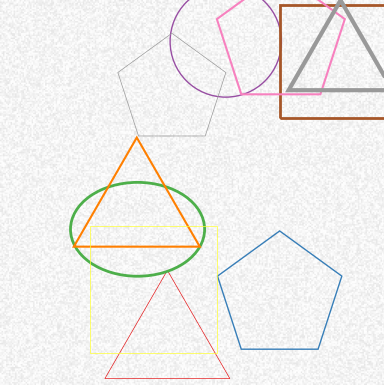[{"shape": "triangle", "thickness": 0.5, "radius": 0.94, "center": [0.435, 0.11]}, {"shape": "pentagon", "thickness": 1, "radius": 0.85, "center": [0.726, 0.23]}, {"shape": "oval", "thickness": 2, "radius": 0.87, "center": [0.357, 0.404]}, {"shape": "circle", "thickness": 1, "radius": 0.72, "center": [0.586, 0.892]}, {"shape": "triangle", "thickness": 1.5, "radius": 0.94, "center": [0.355, 0.454]}, {"shape": "square", "thickness": 0.5, "radius": 0.83, "center": [0.399, 0.248]}, {"shape": "square", "thickness": 2, "radius": 0.73, "center": [0.875, 0.839]}, {"shape": "pentagon", "thickness": 1.5, "radius": 0.87, "center": [0.729, 0.896]}, {"shape": "triangle", "thickness": 3, "radius": 0.78, "center": [0.885, 0.844]}, {"shape": "pentagon", "thickness": 0.5, "radius": 0.74, "center": [0.446, 0.766]}]